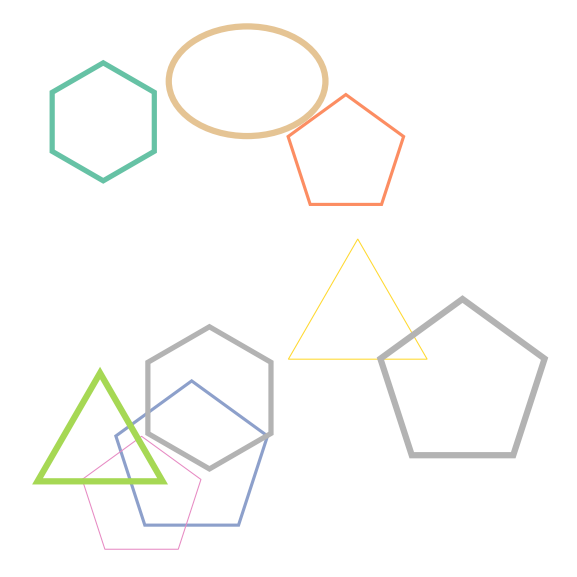[{"shape": "hexagon", "thickness": 2.5, "radius": 0.51, "center": [0.179, 0.788]}, {"shape": "pentagon", "thickness": 1.5, "radius": 0.53, "center": [0.599, 0.73]}, {"shape": "pentagon", "thickness": 1.5, "radius": 0.69, "center": [0.332, 0.201]}, {"shape": "pentagon", "thickness": 0.5, "radius": 0.54, "center": [0.245, 0.136]}, {"shape": "triangle", "thickness": 3, "radius": 0.63, "center": [0.173, 0.228]}, {"shape": "triangle", "thickness": 0.5, "radius": 0.69, "center": [0.62, 0.447]}, {"shape": "oval", "thickness": 3, "radius": 0.68, "center": [0.428, 0.858]}, {"shape": "hexagon", "thickness": 2.5, "radius": 0.62, "center": [0.363, 0.31]}, {"shape": "pentagon", "thickness": 3, "radius": 0.75, "center": [0.801, 0.332]}]